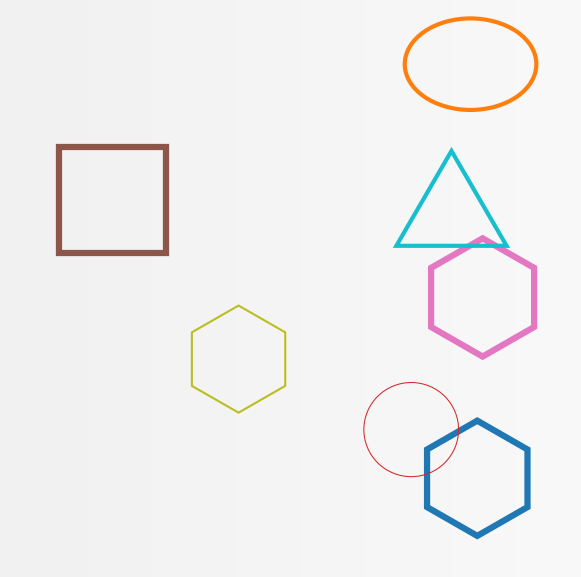[{"shape": "hexagon", "thickness": 3, "radius": 0.5, "center": [0.821, 0.171]}, {"shape": "oval", "thickness": 2, "radius": 0.57, "center": [0.81, 0.888]}, {"shape": "circle", "thickness": 0.5, "radius": 0.41, "center": [0.707, 0.255]}, {"shape": "square", "thickness": 3, "radius": 0.46, "center": [0.193, 0.653]}, {"shape": "hexagon", "thickness": 3, "radius": 0.51, "center": [0.83, 0.484]}, {"shape": "hexagon", "thickness": 1, "radius": 0.46, "center": [0.41, 0.377]}, {"shape": "triangle", "thickness": 2, "radius": 0.55, "center": [0.777, 0.628]}]